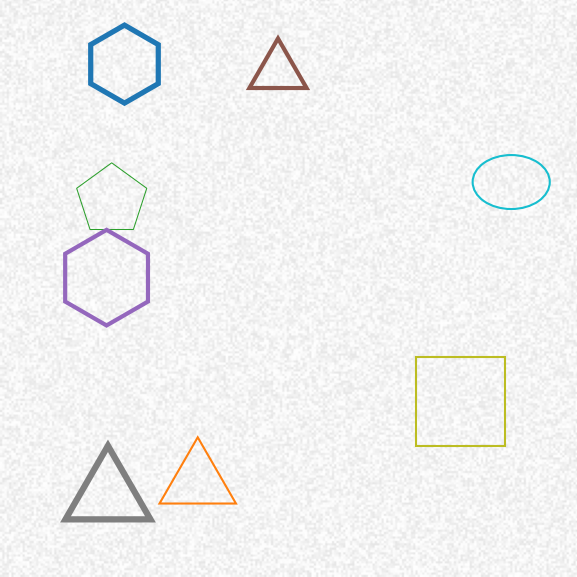[{"shape": "hexagon", "thickness": 2.5, "radius": 0.34, "center": [0.216, 0.888]}, {"shape": "triangle", "thickness": 1, "radius": 0.38, "center": [0.342, 0.165]}, {"shape": "pentagon", "thickness": 0.5, "radius": 0.32, "center": [0.193, 0.653]}, {"shape": "hexagon", "thickness": 2, "radius": 0.41, "center": [0.185, 0.518]}, {"shape": "triangle", "thickness": 2, "radius": 0.29, "center": [0.481, 0.875]}, {"shape": "triangle", "thickness": 3, "radius": 0.42, "center": [0.187, 0.142]}, {"shape": "square", "thickness": 1, "radius": 0.38, "center": [0.797, 0.304]}, {"shape": "oval", "thickness": 1, "radius": 0.33, "center": [0.885, 0.684]}]